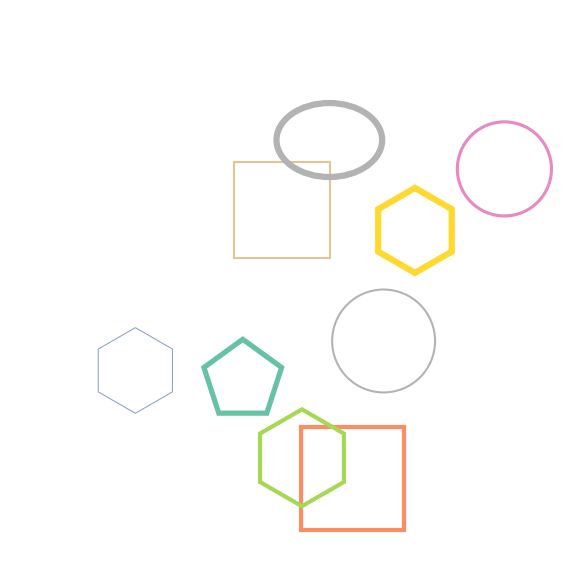[{"shape": "pentagon", "thickness": 2.5, "radius": 0.35, "center": [0.42, 0.341]}, {"shape": "square", "thickness": 2, "radius": 0.45, "center": [0.61, 0.17]}, {"shape": "hexagon", "thickness": 0.5, "radius": 0.37, "center": [0.234, 0.358]}, {"shape": "circle", "thickness": 1.5, "radius": 0.41, "center": [0.873, 0.707]}, {"shape": "hexagon", "thickness": 2, "radius": 0.42, "center": [0.523, 0.206]}, {"shape": "hexagon", "thickness": 3, "radius": 0.37, "center": [0.719, 0.6]}, {"shape": "square", "thickness": 1, "radius": 0.42, "center": [0.488, 0.635]}, {"shape": "oval", "thickness": 3, "radius": 0.46, "center": [0.57, 0.757]}, {"shape": "circle", "thickness": 1, "radius": 0.45, "center": [0.664, 0.409]}]